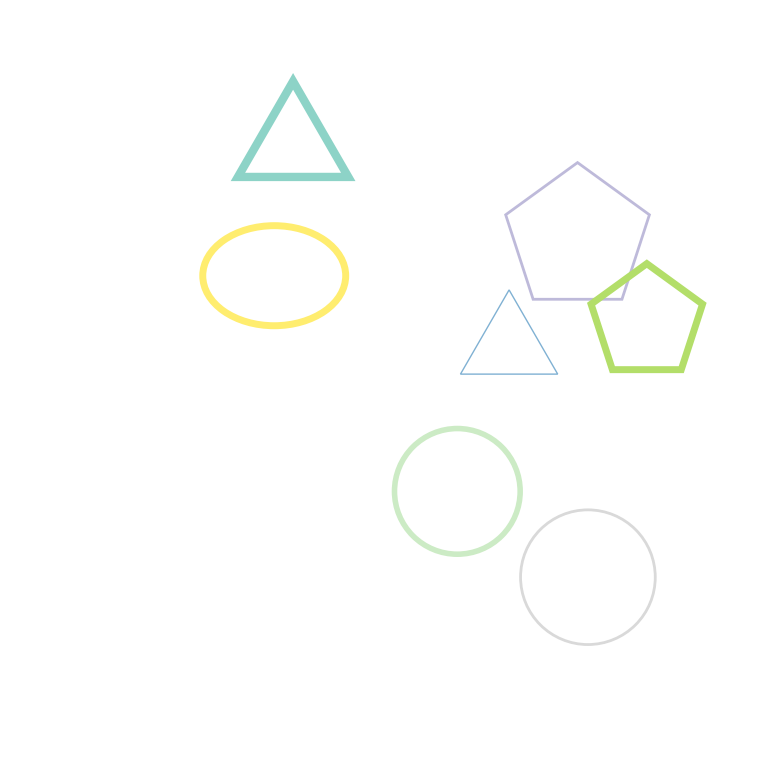[{"shape": "triangle", "thickness": 3, "radius": 0.41, "center": [0.381, 0.812]}, {"shape": "pentagon", "thickness": 1, "radius": 0.49, "center": [0.75, 0.691]}, {"shape": "triangle", "thickness": 0.5, "radius": 0.36, "center": [0.661, 0.551]}, {"shape": "pentagon", "thickness": 2.5, "radius": 0.38, "center": [0.84, 0.581]}, {"shape": "circle", "thickness": 1, "radius": 0.44, "center": [0.764, 0.25]}, {"shape": "circle", "thickness": 2, "radius": 0.41, "center": [0.594, 0.362]}, {"shape": "oval", "thickness": 2.5, "radius": 0.46, "center": [0.356, 0.642]}]